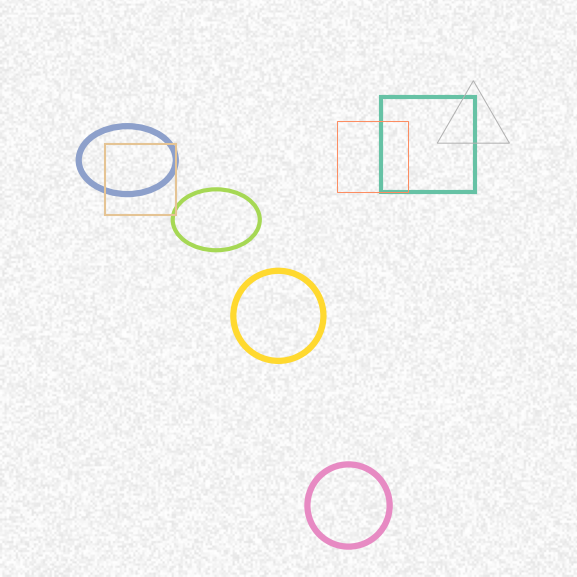[{"shape": "square", "thickness": 2, "radius": 0.41, "center": [0.741, 0.749]}, {"shape": "square", "thickness": 0.5, "radius": 0.31, "center": [0.645, 0.728]}, {"shape": "oval", "thickness": 3, "radius": 0.42, "center": [0.22, 0.722]}, {"shape": "circle", "thickness": 3, "radius": 0.36, "center": [0.604, 0.124]}, {"shape": "oval", "thickness": 2, "radius": 0.38, "center": [0.374, 0.619]}, {"shape": "circle", "thickness": 3, "radius": 0.39, "center": [0.482, 0.452]}, {"shape": "square", "thickness": 1, "radius": 0.31, "center": [0.244, 0.688]}, {"shape": "triangle", "thickness": 0.5, "radius": 0.36, "center": [0.82, 0.787]}]